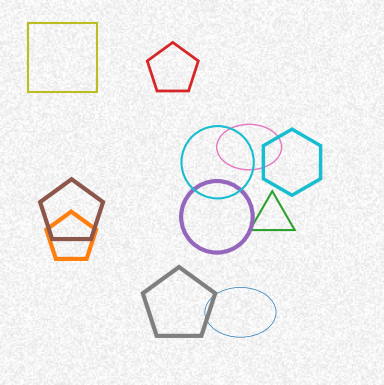[{"shape": "oval", "thickness": 0.5, "radius": 0.46, "center": [0.625, 0.189]}, {"shape": "pentagon", "thickness": 3, "radius": 0.34, "center": [0.185, 0.382]}, {"shape": "triangle", "thickness": 1.5, "radius": 0.34, "center": [0.707, 0.436]}, {"shape": "pentagon", "thickness": 2, "radius": 0.35, "center": [0.449, 0.82]}, {"shape": "circle", "thickness": 3, "radius": 0.46, "center": [0.563, 0.437]}, {"shape": "pentagon", "thickness": 3, "radius": 0.43, "center": [0.186, 0.449]}, {"shape": "oval", "thickness": 1, "radius": 0.42, "center": [0.647, 0.618]}, {"shape": "pentagon", "thickness": 3, "radius": 0.49, "center": [0.465, 0.208]}, {"shape": "square", "thickness": 1.5, "radius": 0.45, "center": [0.162, 0.852]}, {"shape": "circle", "thickness": 1.5, "radius": 0.47, "center": [0.565, 0.579]}, {"shape": "hexagon", "thickness": 2.5, "radius": 0.43, "center": [0.758, 0.579]}]